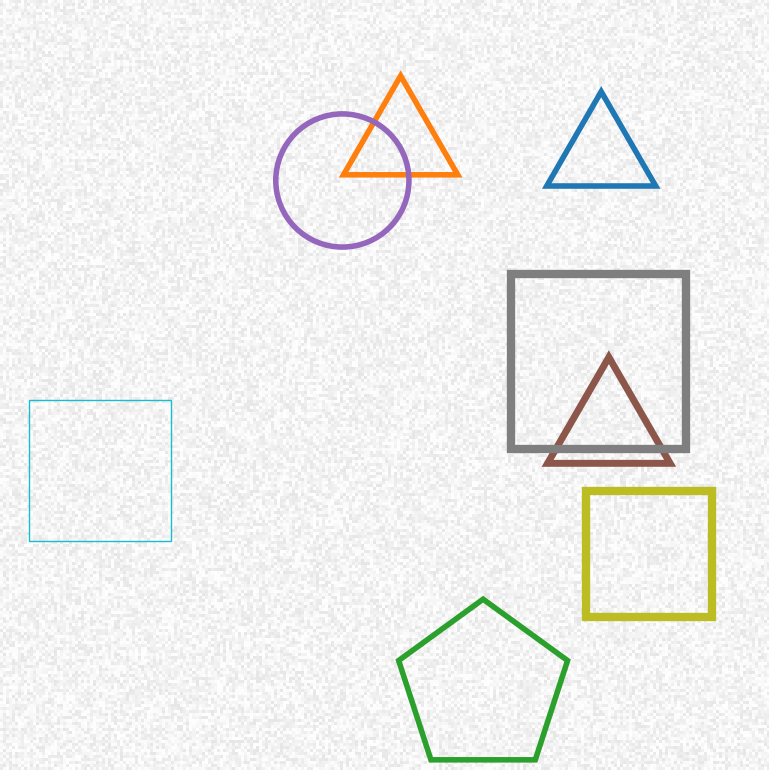[{"shape": "triangle", "thickness": 2, "radius": 0.41, "center": [0.781, 0.799]}, {"shape": "triangle", "thickness": 2, "radius": 0.43, "center": [0.52, 0.816]}, {"shape": "pentagon", "thickness": 2, "radius": 0.58, "center": [0.627, 0.107]}, {"shape": "circle", "thickness": 2, "radius": 0.43, "center": [0.445, 0.766]}, {"shape": "triangle", "thickness": 2.5, "radius": 0.46, "center": [0.791, 0.444]}, {"shape": "square", "thickness": 3, "radius": 0.57, "center": [0.777, 0.53]}, {"shape": "square", "thickness": 3, "radius": 0.41, "center": [0.843, 0.281]}, {"shape": "square", "thickness": 0.5, "radius": 0.46, "center": [0.13, 0.389]}]